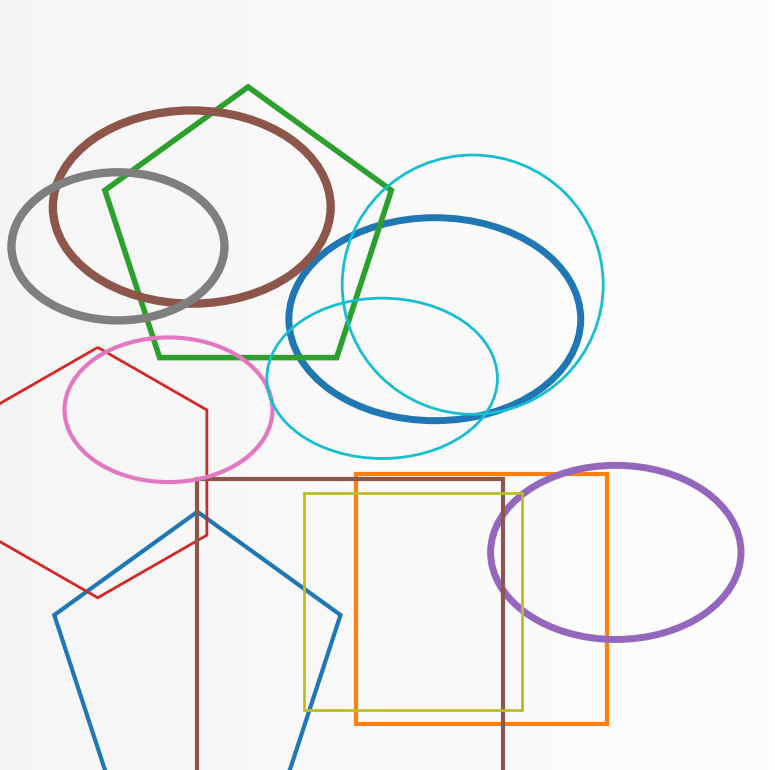[{"shape": "oval", "thickness": 2.5, "radius": 0.94, "center": [0.561, 0.585]}, {"shape": "pentagon", "thickness": 1.5, "radius": 0.97, "center": [0.255, 0.141]}, {"shape": "square", "thickness": 1.5, "radius": 0.81, "center": [0.621, 0.222]}, {"shape": "pentagon", "thickness": 2, "radius": 0.97, "center": [0.32, 0.693]}, {"shape": "hexagon", "thickness": 1, "radius": 0.81, "center": [0.126, 0.386]}, {"shape": "oval", "thickness": 2.5, "radius": 0.81, "center": [0.795, 0.283]}, {"shape": "square", "thickness": 1.5, "radius": 0.99, "center": [0.452, 0.18]}, {"shape": "oval", "thickness": 3, "radius": 0.9, "center": [0.247, 0.731]}, {"shape": "oval", "thickness": 1.5, "radius": 0.67, "center": [0.217, 0.468]}, {"shape": "oval", "thickness": 3, "radius": 0.69, "center": [0.152, 0.68]}, {"shape": "square", "thickness": 1, "radius": 0.71, "center": [0.533, 0.219]}, {"shape": "circle", "thickness": 1, "radius": 0.84, "center": [0.61, 0.63]}, {"shape": "oval", "thickness": 1, "radius": 0.74, "center": [0.493, 0.509]}]